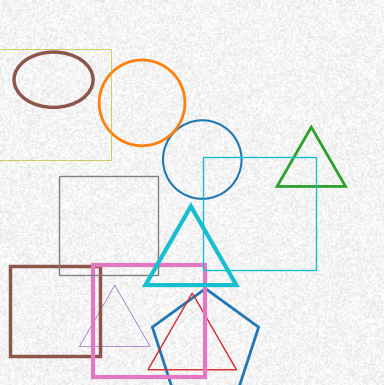[{"shape": "circle", "thickness": 1.5, "radius": 0.51, "center": [0.525, 0.586]}, {"shape": "pentagon", "thickness": 2, "radius": 0.73, "center": [0.534, 0.105]}, {"shape": "circle", "thickness": 2, "radius": 0.56, "center": [0.369, 0.733]}, {"shape": "triangle", "thickness": 2, "radius": 0.51, "center": [0.809, 0.567]}, {"shape": "triangle", "thickness": 1, "radius": 0.66, "center": [0.499, 0.106]}, {"shape": "triangle", "thickness": 0.5, "radius": 0.53, "center": [0.298, 0.153]}, {"shape": "oval", "thickness": 2.5, "radius": 0.51, "center": [0.139, 0.793]}, {"shape": "square", "thickness": 2.5, "radius": 0.58, "center": [0.144, 0.192]}, {"shape": "square", "thickness": 3, "radius": 0.73, "center": [0.387, 0.166]}, {"shape": "square", "thickness": 1, "radius": 0.64, "center": [0.282, 0.414]}, {"shape": "square", "thickness": 0.5, "radius": 0.72, "center": [0.143, 0.729]}, {"shape": "triangle", "thickness": 3, "radius": 0.68, "center": [0.496, 0.328]}, {"shape": "square", "thickness": 1, "radius": 0.73, "center": [0.673, 0.445]}]